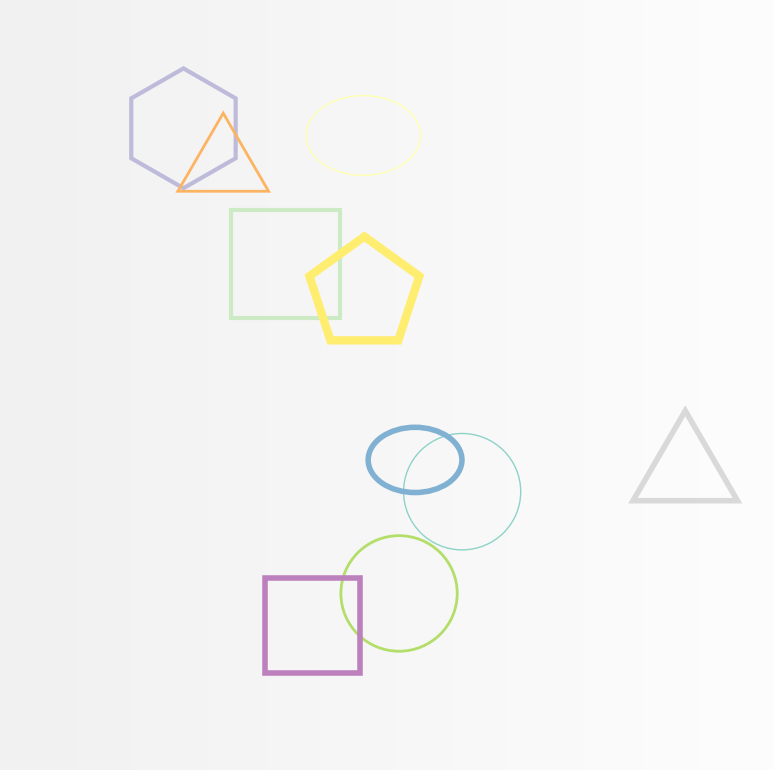[{"shape": "circle", "thickness": 0.5, "radius": 0.38, "center": [0.596, 0.361]}, {"shape": "oval", "thickness": 0.5, "radius": 0.37, "center": [0.469, 0.824]}, {"shape": "hexagon", "thickness": 1.5, "radius": 0.39, "center": [0.237, 0.833]}, {"shape": "oval", "thickness": 2, "radius": 0.3, "center": [0.536, 0.403]}, {"shape": "triangle", "thickness": 1, "radius": 0.34, "center": [0.288, 0.785]}, {"shape": "circle", "thickness": 1, "radius": 0.38, "center": [0.515, 0.229]}, {"shape": "triangle", "thickness": 2, "radius": 0.39, "center": [0.884, 0.389]}, {"shape": "square", "thickness": 2, "radius": 0.31, "center": [0.403, 0.187]}, {"shape": "square", "thickness": 1.5, "radius": 0.35, "center": [0.368, 0.657]}, {"shape": "pentagon", "thickness": 3, "radius": 0.37, "center": [0.47, 0.618]}]